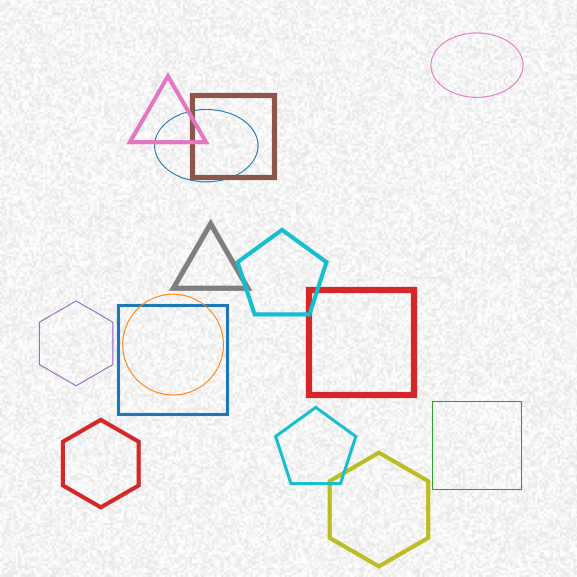[{"shape": "square", "thickness": 1.5, "radius": 0.47, "center": [0.298, 0.377]}, {"shape": "oval", "thickness": 0.5, "radius": 0.45, "center": [0.357, 0.747]}, {"shape": "circle", "thickness": 0.5, "radius": 0.44, "center": [0.3, 0.402]}, {"shape": "square", "thickness": 0.5, "radius": 0.38, "center": [0.825, 0.229]}, {"shape": "hexagon", "thickness": 2, "radius": 0.38, "center": [0.175, 0.196]}, {"shape": "square", "thickness": 3, "radius": 0.46, "center": [0.626, 0.406]}, {"shape": "hexagon", "thickness": 0.5, "radius": 0.37, "center": [0.132, 0.405]}, {"shape": "square", "thickness": 2.5, "radius": 0.35, "center": [0.403, 0.764]}, {"shape": "oval", "thickness": 0.5, "radius": 0.4, "center": [0.826, 0.886]}, {"shape": "triangle", "thickness": 2, "radius": 0.38, "center": [0.291, 0.791]}, {"shape": "triangle", "thickness": 2.5, "radius": 0.37, "center": [0.365, 0.537]}, {"shape": "hexagon", "thickness": 2, "radius": 0.49, "center": [0.656, 0.117]}, {"shape": "pentagon", "thickness": 2, "radius": 0.4, "center": [0.488, 0.52]}, {"shape": "pentagon", "thickness": 1.5, "radius": 0.36, "center": [0.547, 0.221]}]